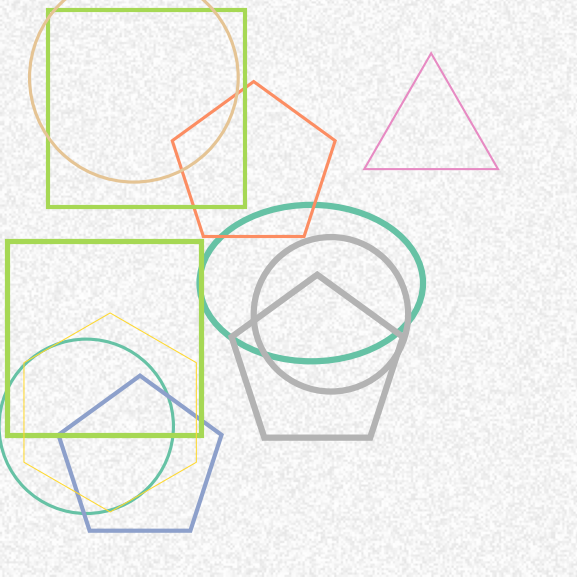[{"shape": "circle", "thickness": 1.5, "radius": 0.75, "center": [0.149, 0.261]}, {"shape": "oval", "thickness": 3, "radius": 0.97, "center": [0.539, 0.509]}, {"shape": "pentagon", "thickness": 1.5, "radius": 0.74, "center": [0.439, 0.71]}, {"shape": "pentagon", "thickness": 2, "radius": 0.74, "center": [0.242, 0.2]}, {"shape": "triangle", "thickness": 1, "radius": 0.67, "center": [0.747, 0.773]}, {"shape": "square", "thickness": 2.5, "radius": 0.84, "center": [0.18, 0.414]}, {"shape": "square", "thickness": 2, "radius": 0.85, "center": [0.253, 0.811]}, {"shape": "hexagon", "thickness": 0.5, "radius": 0.86, "center": [0.191, 0.285]}, {"shape": "circle", "thickness": 1.5, "radius": 0.9, "center": [0.232, 0.865]}, {"shape": "pentagon", "thickness": 3, "radius": 0.78, "center": [0.549, 0.367]}, {"shape": "circle", "thickness": 3, "radius": 0.67, "center": [0.573, 0.455]}]